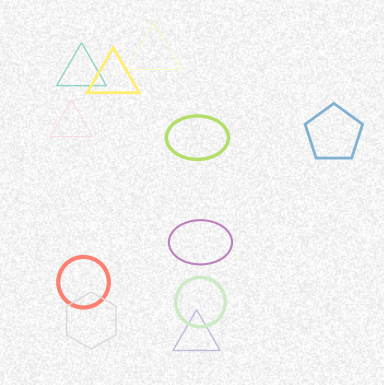[{"shape": "triangle", "thickness": 1, "radius": 0.37, "center": [0.212, 0.815]}, {"shape": "triangle", "thickness": 0.5, "radius": 0.41, "center": [0.4, 0.86]}, {"shape": "triangle", "thickness": 1, "radius": 0.35, "center": [0.511, 0.125]}, {"shape": "circle", "thickness": 3, "radius": 0.33, "center": [0.217, 0.267]}, {"shape": "pentagon", "thickness": 2, "radius": 0.39, "center": [0.867, 0.653]}, {"shape": "oval", "thickness": 2.5, "radius": 0.4, "center": [0.513, 0.642]}, {"shape": "triangle", "thickness": 0.5, "radius": 0.32, "center": [0.185, 0.678]}, {"shape": "hexagon", "thickness": 1, "radius": 0.37, "center": [0.237, 0.167]}, {"shape": "oval", "thickness": 1.5, "radius": 0.41, "center": [0.521, 0.371]}, {"shape": "circle", "thickness": 2.5, "radius": 0.32, "center": [0.521, 0.215]}, {"shape": "triangle", "thickness": 2, "radius": 0.39, "center": [0.294, 0.798]}]